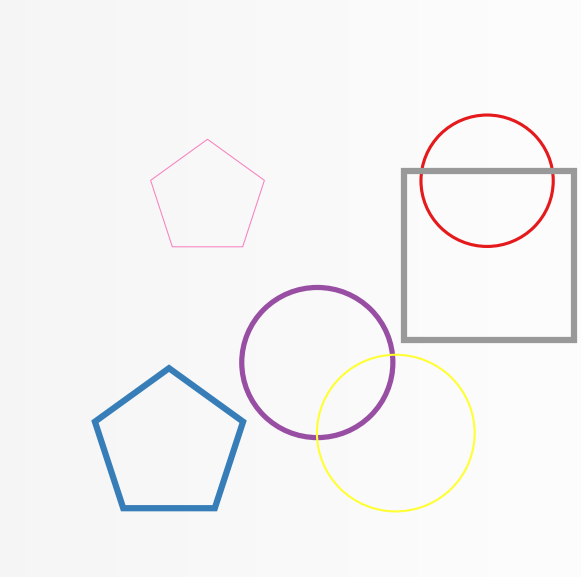[{"shape": "circle", "thickness": 1.5, "radius": 0.57, "center": [0.838, 0.686]}, {"shape": "pentagon", "thickness": 3, "radius": 0.67, "center": [0.291, 0.228]}, {"shape": "circle", "thickness": 2.5, "radius": 0.65, "center": [0.546, 0.371]}, {"shape": "circle", "thickness": 1, "radius": 0.68, "center": [0.681, 0.249]}, {"shape": "pentagon", "thickness": 0.5, "radius": 0.51, "center": [0.357, 0.655]}, {"shape": "square", "thickness": 3, "radius": 0.73, "center": [0.84, 0.557]}]